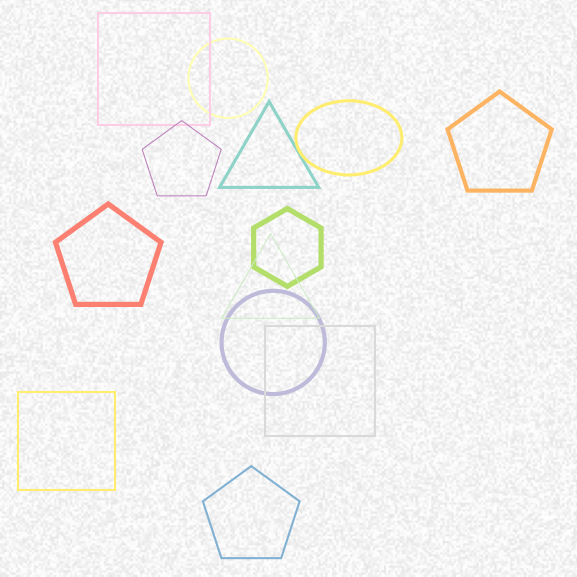[{"shape": "triangle", "thickness": 1.5, "radius": 0.5, "center": [0.466, 0.724]}, {"shape": "circle", "thickness": 1, "radius": 0.34, "center": [0.395, 0.864]}, {"shape": "circle", "thickness": 2, "radius": 0.45, "center": [0.473, 0.406]}, {"shape": "pentagon", "thickness": 2.5, "radius": 0.48, "center": [0.187, 0.55]}, {"shape": "pentagon", "thickness": 1, "radius": 0.44, "center": [0.435, 0.104]}, {"shape": "pentagon", "thickness": 2, "radius": 0.47, "center": [0.865, 0.746]}, {"shape": "hexagon", "thickness": 2.5, "radius": 0.34, "center": [0.498, 0.571]}, {"shape": "square", "thickness": 1, "radius": 0.48, "center": [0.266, 0.879]}, {"shape": "square", "thickness": 1, "radius": 0.48, "center": [0.554, 0.34]}, {"shape": "pentagon", "thickness": 0.5, "radius": 0.36, "center": [0.315, 0.718]}, {"shape": "triangle", "thickness": 0.5, "radius": 0.49, "center": [0.468, 0.497]}, {"shape": "oval", "thickness": 1.5, "radius": 0.46, "center": [0.604, 0.76]}, {"shape": "square", "thickness": 1, "radius": 0.42, "center": [0.115, 0.236]}]